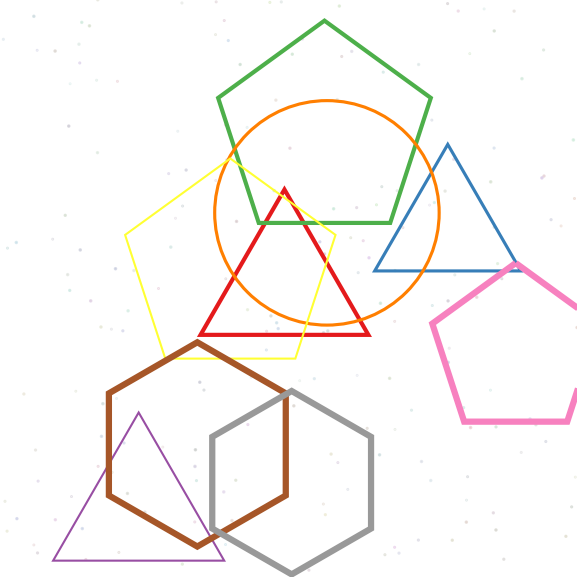[{"shape": "triangle", "thickness": 2, "radius": 0.84, "center": [0.493, 0.503]}, {"shape": "triangle", "thickness": 1.5, "radius": 0.73, "center": [0.775, 0.603]}, {"shape": "pentagon", "thickness": 2, "radius": 0.97, "center": [0.562, 0.77]}, {"shape": "triangle", "thickness": 1, "radius": 0.86, "center": [0.24, 0.114]}, {"shape": "circle", "thickness": 1.5, "radius": 0.97, "center": [0.566, 0.631]}, {"shape": "pentagon", "thickness": 1, "radius": 0.96, "center": [0.399, 0.533]}, {"shape": "hexagon", "thickness": 3, "radius": 0.88, "center": [0.342, 0.23]}, {"shape": "pentagon", "thickness": 3, "radius": 0.76, "center": [0.893, 0.392]}, {"shape": "hexagon", "thickness": 3, "radius": 0.79, "center": [0.505, 0.163]}]